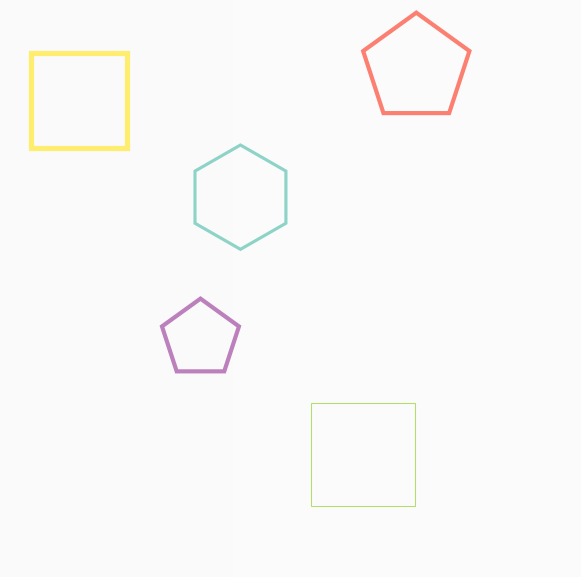[{"shape": "hexagon", "thickness": 1.5, "radius": 0.45, "center": [0.414, 0.658]}, {"shape": "pentagon", "thickness": 2, "radius": 0.48, "center": [0.716, 0.881]}, {"shape": "square", "thickness": 0.5, "radius": 0.45, "center": [0.624, 0.212]}, {"shape": "pentagon", "thickness": 2, "radius": 0.35, "center": [0.345, 0.412]}, {"shape": "square", "thickness": 2.5, "radius": 0.41, "center": [0.135, 0.825]}]